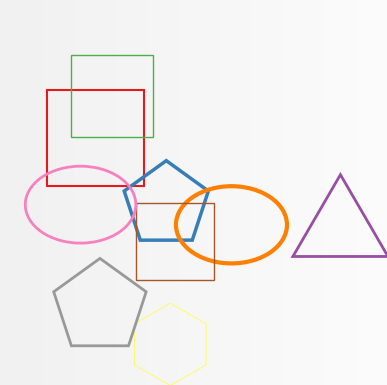[{"shape": "square", "thickness": 1.5, "radius": 0.62, "center": [0.246, 0.641]}, {"shape": "pentagon", "thickness": 2.5, "radius": 0.57, "center": [0.429, 0.469]}, {"shape": "square", "thickness": 1, "radius": 0.53, "center": [0.29, 0.75]}, {"shape": "triangle", "thickness": 2, "radius": 0.71, "center": [0.879, 0.405]}, {"shape": "oval", "thickness": 3, "radius": 0.72, "center": [0.597, 0.416]}, {"shape": "hexagon", "thickness": 0.5, "radius": 0.53, "center": [0.439, 0.106]}, {"shape": "square", "thickness": 1, "radius": 0.5, "center": [0.452, 0.373]}, {"shape": "oval", "thickness": 2, "radius": 0.71, "center": [0.208, 0.468]}, {"shape": "pentagon", "thickness": 2, "radius": 0.63, "center": [0.258, 0.203]}]